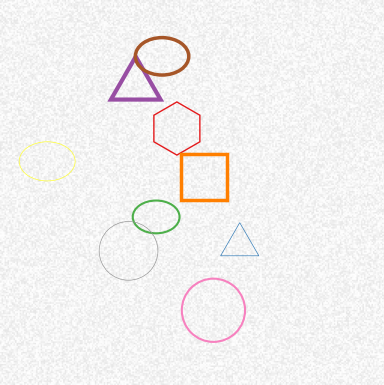[{"shape": "hexagon", "thickness": 1, "radius": 0.34, "center": [0.459, 0.666]}, {"shape": "triangle", "thickness": 0.5, "radius": 0.29, "center": [0.623, 0.364]}, {"shape": "oval", "thickness": 1.5, "radius": 0.3, "center": [0.406, 0.437]}, {"shape": "triangle", "thickness": 3, "radius": 0.37, "center": [0.353, 0.779]}, {"shape": "square", "thickness": 2.5, "radius": 0.3, "center": [0.53, 0.541]}, {"shape": "oval", "thickness": 0.5, "radius": 0.36, "center": [0.122, 0.581]}, {"shape": "oval", "thickness": 2.5, "radius": 0.35, "center": [0.421, 0.854]}, {"shape": "circle", "thickness": 1.5, "radius": 0.41, "center": [0.554, 0.194]}, {"shape": "circle", "thickness": 0.5, "radius": 0.38, "center": [0.334, 0.348]}]